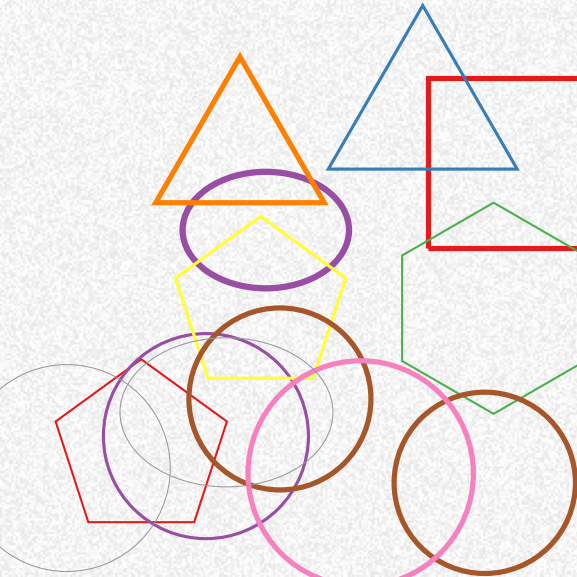[{"shape": "pentagon", "thickness": 1, "radius": 0.78, "center": [0.245, 0.221]}, {"shape": "square", "thickness": 2.5, "radius": 0.74, "center": [0.889, 0.717]}, {"shape": "triangle", "thickness": 1.5, "radius": 0.94, "center": [0.732, 0.801]}, {"shape": "hexagon", "thickness": 1, "radius": 0.91, "center": [0.855, 0.465]}, {"shape": "circle", "thickness": 1.5, "radius": 0.89, "center": [0.357, 0.244]}, {"shape": "oval", "thickness": 3, "radius": 0.72, "center": [0.46, 0.601]}, {"shape": "triangle", "thickness": 2.5, "radius": 0.84, "center": [0.416, 0.732]}, {"shape": "pentagon", "thickness": 1.5, "radius": 0.77, "center": [0.451, 0.47]}, {"shape": "circle", "thickness": 2.5, "radius": 0.79, "center": [0.485, 0.308]}, {"shape": "circle", "thickness": 2.5, "radius": 0.78, "center": [0.839, 0.163]}, {"shape": "circle", "thickness": 2.5, "radius": 0.98, "center": [0.625, 0.179]}, {"shape": "oval", "thickness": 0.5, "radius": 0.92, "center": [0.392, 0.285]}, {"shape": "circle", "thickness": 0.5, "radius": 0.9, "center": [0.116, 0.189]}]